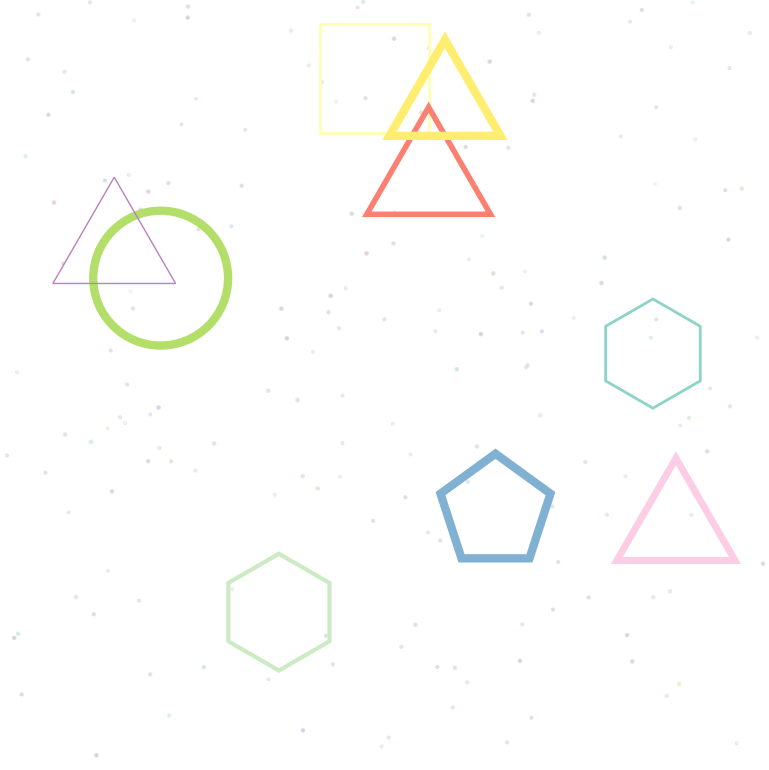[{"shape": "hexagon", "thickness": 1, "radius": 0.35, "center": [0.848, 0.541]}, {"shape": "square", "thickness": 1, "radius": 0.35, "center": [0.487, 0.898]}, {"shape": "triangle", "thickness": 2, "radius": 0.46, "center": [0.557, 0.768]}, {"shape": "pentagon", "thickness": 3, "radius": 0.38, "center": [0.643, 0.336]}, {"shape": "circle", "thickness": 3, "radius": 0.44, "center": [0.209, 0.639]}, {"shape": "triangle", "thickness": 2.5, "radius": 0.44, "center": [0.878, 0.316]}, {"shape": "triangle", "thickness": 0.5, "radius": 0.46, "center": [0.148, 0.678]}, {"shape": "hexagon", "thickness": 1.5, "radius": 0.38, "center": [0.362, 0.205]}, {"shape": "triangle", "thickness": 3, "radius": 0.42, "center": [0.578, 0.865]}]